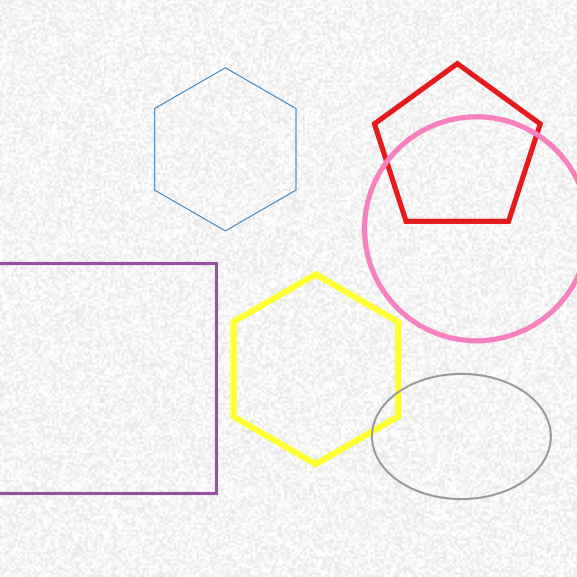[{"shape": "pentagon", "thickness": 2.5, "radius": 0.75, "center": [0.792, 0.738]}, {"shape": "hexagon", "thickness": 0.5, "radius": 0.71, "center": [0.39, 0.741]}, {"shape": "square", "thickness": 1.5, "radius": 0.99, "center": [0.175, 0.344]}, {"shape": "hexagon", "thickness": 3, "radius": 0.82, "center": [0.547, 0.36]}, {"shape": "circle", "thickness": 2.5, "radius": 0.97, "center": [0.825, 0.603]}, {"shape": "oval", "thickness": 1, "radius": 0.77, "center": [0.799, 0.243]}]